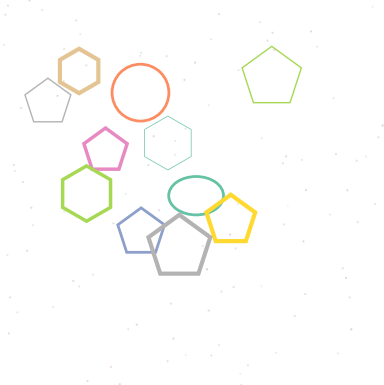[{"shape": "oval", "thickness": 2, "radius": 0.36, "center": [0.509, 0.492]}, {"shape": "hexagon", "thickness": 0.5, "radius": 0.35, "center": [0.436, 0.629]}, {"shape": "circle", "thickness": 2, "radius": 0.37, "center": [0.365, 0.759]}, {"shape": "pentagon", "thickness": 2, "radius": 0.32, "center": [0.367, 0.396]}, {"shape": "pentagon", "thickness": 2.5, "radius": 0.3, "center": [0.274, 0.608]}, {"shape": "hexagon", "thickness": 2.5, "radius": 0.36, "center": [0.225, 0.497]}, {"shape": "pentagon", "thickness": 1, "radius": 0.4, "center": [0.706, 0.799]}, {"shape": "pentagon", "thickness": 3, "radius": 0.33, "center": [0.599, 0.428]}, {"shape": "hexagon", "thickness": 3, "radius": 0.29, "center": [0.206, 0.816]}, {"shape": "pentagon", "thickness": 3, "radius": 0.42, "center": [0.466, 0.358]}, {"shape": "pentagon", "thickness": 1, "radius": 0.31, "center": [0.124, 0.734]}]